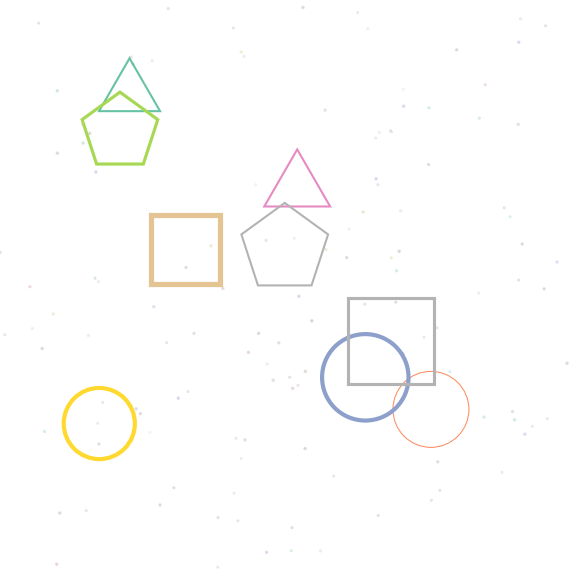[{"shape": "triangle", "thickness": 1, "radius": 0.31, "center": [0.224, 0.837]}, {"shape": "circle", "thickness": 0.5, "radius": 0.33, "center": [0.746, 0.29]}, {"shape": "circle", "thickness": 2, "radius": 0.37, "center": [0.633, 0.346]}, {"shape": "triangle", "thickness": 1, "radius": 0.33, "center": [0.515, 0.675]}, {"shape": "pentagon", "thickness": 1.5, "radius": 0.34, "center": [0.208, 0.771]}, {"shape": "circle", "thickness": 2, "radius": 0.31, "center": [0.172, 0.266]}, {"shape": "square", "thickness": 2.5, "radius": 0.3, "center": [0.322, 0.567]}, {"shape": "pentagon", "thickness": 1, "radius": 0.39, "center": [0.493, 0.569]}, {"shape": "square", "thickness": 1.5, "radius": 0.37, "center": [0.677, 0.409]}]